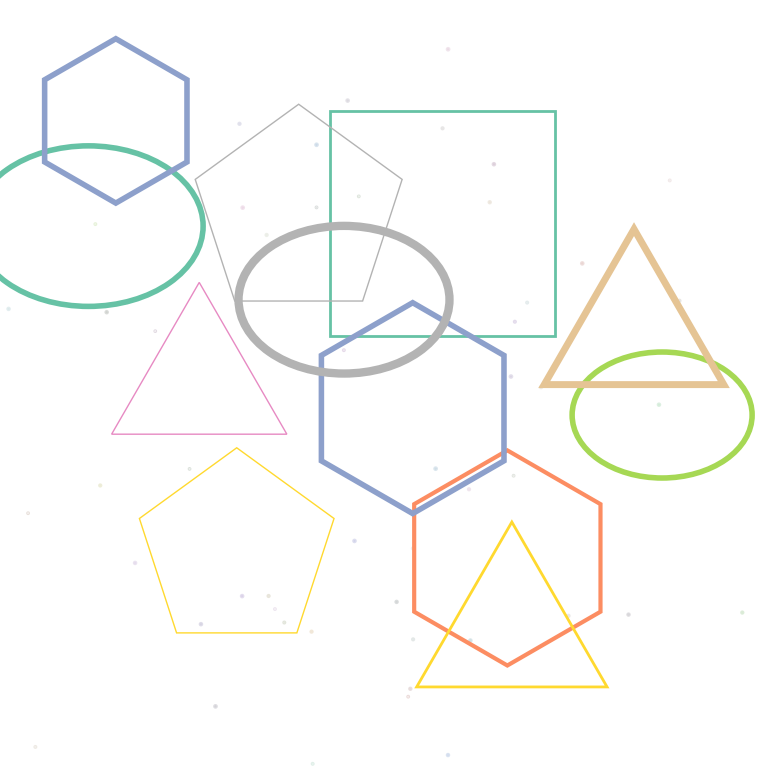[{"shape": "square", "thickness": 1, "radius": 0.73, "center": [0.574, 0.71]}, {"shape": "oval", "thickness": 2, "radius": 0.74, "center": [0.115, 0.706]}, {"shape": "hexagon", "thickness": 1.5, "radius": 0.7, "center": [0.659, 0.275]}, {"shape": "hexagon", "thickness": 2, "radius": 0.68, "center": [0.536, 0.47]}, {"shape": "hexagon", "thickness": 2, "radius": 0.53, "center": [0.15, 0.843]}, {"shape": "triangle", "thickness": 0.5, "radius": 0.66, "center": [0.259, 0.502]}, {"shape": "oval", "thickness": 2, "radius": 0.58, "center": [0.86, 0.461]}, {"shape": "triangle", "thickness": 1, "radius": 0.71, "center": [0.665, 0.179]}, {"shape": "pentagon", "thickness": 0.5, "radius": 0.66, "center": [0.307, 0.286]}, {"shape": "triangle", "thickness": 2.5, "radius": 0.67, "center": [0.823, 0.568]}, {"shape": "pentagon", "thickness": 0.5, "radius": 0.71, "center": [0.388, 0.723]}, {"shape": "oval", "thickness": 3, "radius": 0.68, "center": [0.447, 0.611]}]